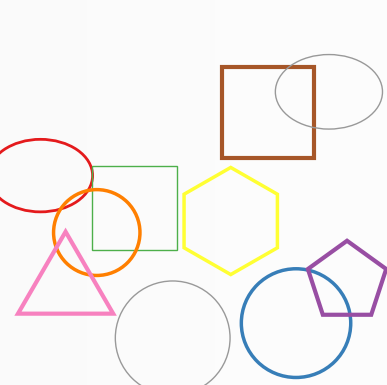[{"shape": "oval", "thickness": 2, "radius": 0.67, "center": [0.104, 0.544]}, {"shape": "circle", "thickness": 2.5, "radius": 0.71, "center": [0.764, 0.161]}, {"shape": "square", "thickness": 1, "radius": 0.55, "center": [0.347, 0.459]}, {"shape": "pentagon", "thickness": 3, "radius": 0.53, "center": [0.896, 0.268]}, {"shape": "circle", "thickness": 2.5, "radius": 0.56, "center": [0.25, 0.396]}, {"shape": "hexagon", "thickness": 2.5, "radius": 0.7, "center": [0.595, 0.426]}, {"shape": "square", "thickness": 3, "radius": 0.59, "center": [0.692, 0.708]}, {"shape": "triangle", "thickness": 3, "radius": 0.71, "center": [0.169, 0.256]}, {"shape": "circle", "thickness": 1, "radius": 0.74, "center": [0.446, 0.122]}, {"shape": "oval", "thickness": 1, "radius": 0.69, "center": [0.849, 0.762]}]